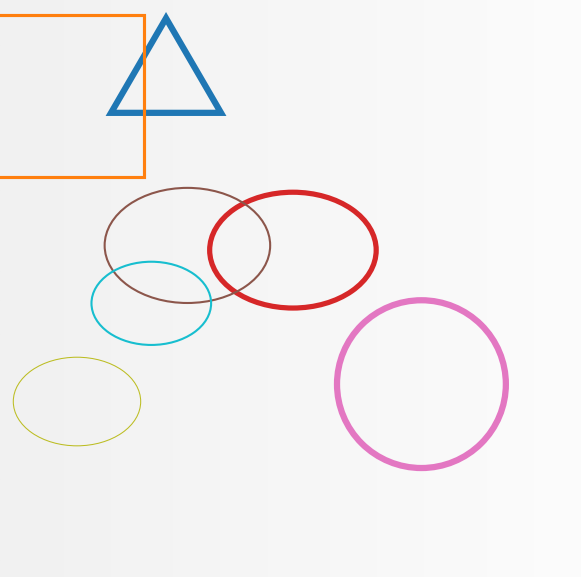[{"shape": "triangle", "thickness": 3, "radius": 0.55, "center": [0.286, 0.858]}, {"shape": "square", "thickness": 1.5, "radius": 0.7, "center": [0.108, 0.833]}, {"shape": "oval", "thickness": 2.5, "radius": 0.72, "center": [0.504, 0.566]}, {"shape": "oval", "thickness": 1, "radius": 0.71, "center": [0.322, 0.574]}, {"shape": "circle", "thickness": 3, "radius": 0.73, "center": [0.725, 0.334]}, {"shape": "oval", "thickness": 0.5, "radius": 0.55, "center": [0.132, 0.304]}, {"shape": "oval", "thickness": 1, "radius": 0.51, "center": [0.26, 0.474]}]